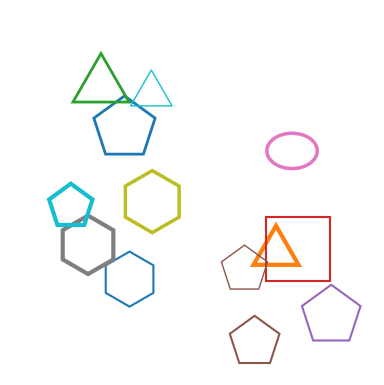[{"shape": "pentagon", "thickness": 2, "radius": 0.42, "center": [0.323, 0.667]}, {"shape": "hexagon", "thickness": 1.5, "radius": 0.36, "center": [0.337, 0.275]}, {"shape": "triangle", "thickness": 3, "radius": 0.34, "center": [0.717, 0.346]}, {"shape": "triangle", "thickness": 2, "radius": 0.42, "center": [0.262, 0.777]}, {"shape": "square", "thickness": 1.5, "radius": 0.41, "center": [0.774, 0.354]}, {"shape": "pentagon", "thickness": 1.5, "radius": 0.4, "center": [0.86, 0.18]}, {"shape": "pentagon", "thickness": 1, "radius": 0.32, "center": [0.635, 0.3]}, {"shape": "pentagon", "thickness": 1.5, "radius": 0.34, "center": [0.661, 0.112]}, {"shape": "oval", "thickness": 2.5, "radius": 0.33, "center": [0.759, 0.608]}, {"shape": "hexagon", "thickness": 3, "radius": 0.38, "center": [0.229, 0.364]}, {"shape": "hexagon", "thickness": 2.5, "radius": 0.4, "center": [0.395, 0.476]}, {"shape": "triangle", "thickness": 1, "radius": 0.31, "center": [0.393, 0.756]}, {"shape": "pentagon", "thickness": 3, "radius": 0.3, "center": [0.184, 0.464]}]